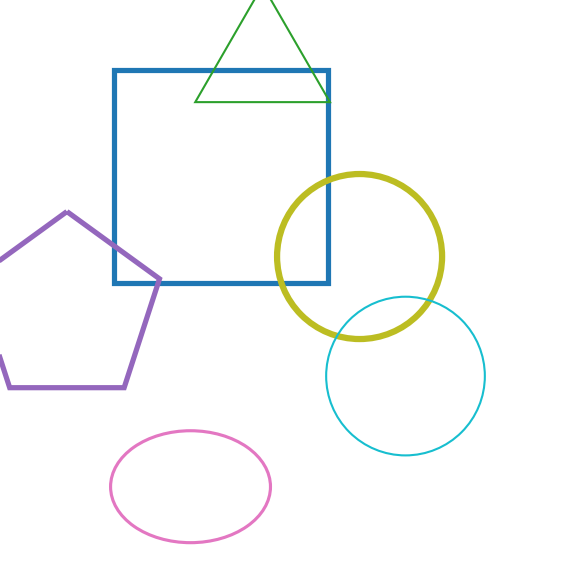[{"shape": "square", "thickness": 2.5, "radius": 0.92, "center": [0.383, 0.694]}, {"shape": "triangle", "thickness": 1, "radius": 0.67, "center": [0.455, 0.89]}, {"shape": "pentagon", "thickness": 2.5, "radius": 0.84, "center": [0.116, 0.464]}, {"shape": "oval", "thickness": 1.5, "radius": 0.69, "center": [0.33, 0.156]}, {"shape": "circle", "thickness": 3, "radius": 0.71, "center": [0.623, 0.555]}, {"shape": "circle", "thickness": 1, "radius": 0.69, "center": [0.702, 0.348]}]